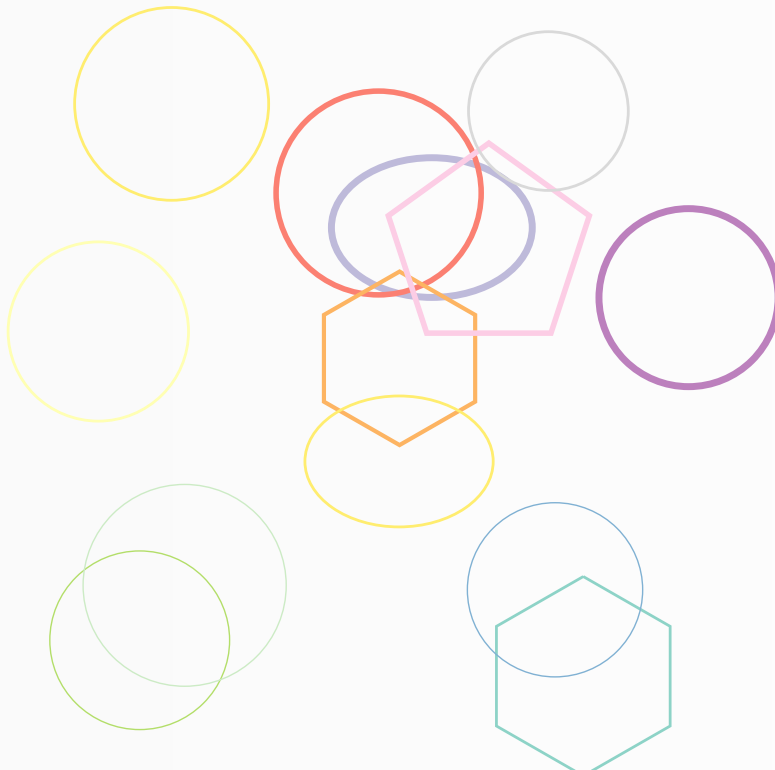[{"shape": "hexagon", "thickness": 1, "radius": 0.65, "center": [0.753, 0.122]}, {"shape": "circle", "thickness": 1, "radius": 0.58, "center": [0.127, 0.569]}, {"shape": "oval", "thickness": 2.5, "radius": 0.65, "center": [0.557, 0.704]}, {"shape": "circle", "thickness": 2, "radius": 0.66, "center": [0.489, 0.749]}, {"shape": "circle", "thickness": 0.5, "radius": 0.57, "center": [0.716, 0.234]}, {"shape": "hexagon", "thickness": 1.5, "radius": 0.56, "center": [0.516, 0.535]}, {"shape": "circle", "thickness": 0.5, "radius": 0.58, "center": [0.18, 0.168]}, {"shape": "pentagon", "thickness": 2, "radius": 0.68, "center": [0.631, 0.678]}, {"shape": "circle", "thickness": 1, "radius": 0.52, "center": [0.708, 0.856]}, {"shape": "circle", "thickness": 2.5, "radius": 0.58, "center": [0.888, 0.613]}, {"shape": "circle", "thickness": 0.5, "radius": 0.66, "center": [0.238, 0.24]}, {"shape": "oval", "thickness": 1, "radius": 0.61, "center": [0.515, 0.401]}, {"shape": "circle", "thickness": 1, "radius": 0.63, "center": [0.221, 0.865]}]